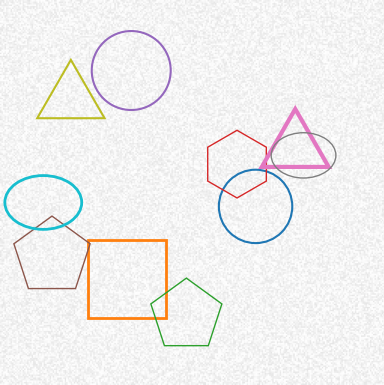[{"shape": "circle", "thickness": 1.5, "radius": 0.48, "center": [0.664, 0.464]}, {"shape": "square", "thickness": 2, "radius": 0.51, "center": [0.329, 0.276]}, {"shape": "pentagon", "thickness": 1, "radius": 0.48, "center": [0.484, 0.181]}, {"shape": "hexagon", "thickness": 1, "radius": 0.44, "center": [0.616, 0.574]}, {"shape": "circle", "thickness": 1.5, "radius": 0.51, "center": [0.341, 0.817]}, {"shape": "pentagon", "thickness": 1, "radius": 0.52, "center": [0.135, 0.335]}, {"shape": "triangle", "thickness": 3, "radius": 0.5, "center": [0.767, 0.617]}, {"shape": "oval", "thickness": 1, "radius": 0.42, "center": [0.788, 0.596]}, {"shape": "triangle", "thickness": 1.5, "radius": 0.51, "center": [0.184, 0.743]}, {"shape": "oval", "thickness": 2, "radius": 0.5, "center": [0.112, 0.474]}]